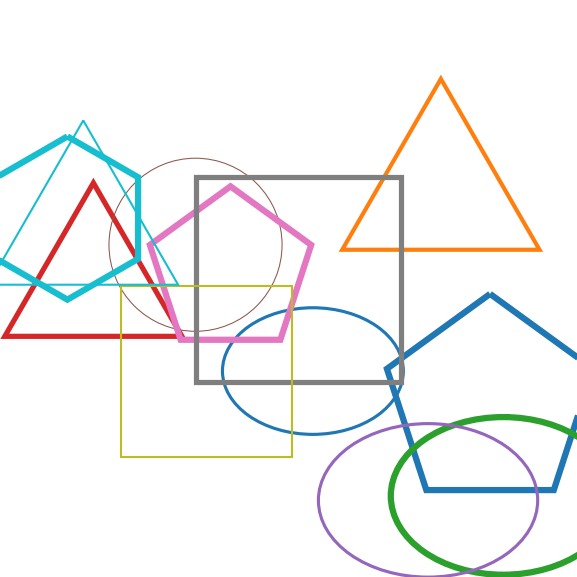[{"shape": "oval", "thickness": 1.5, "radius": 0.78, "center": [0.542, 0.357]}, {"shape": "pentagon", "thickness": 3, "radius": 0.94, "center": [0.849, 0.302]}, {"shape": "triangle", "thickness": 2, "radius": 0.99, "center": [0.763, 0.665]}, {"shape": "oval", "thickness": 3, "radius": 0.97, "center": [0.872, 0.14]}, {"shape": "triangle", "thickness": 2.5, "radius": 0.89, "center": [0.162, 0.505]}, {"shape": "oval", "thickness": 1.5, "radius": 0.95, "center": [0.741, 0.133]}, {"shape": "circle", "thickness": 0.5, "radius": 0.75, "center": [0.339, 0.575]}, {"shape": "pentagon", "thickness": 3, "radius": 0.73, "center": [0.399, 0.53]}, {"shape": "square", "thickness": 2.5, "radius": 0.89, "center": [0.517, 0.515]}, {"shape": "square", "thickness": 1, "radius": 0.74, "center": [0.357, 0.355]}, {"shape": "hexagon", "thickness": 3, "radius": 0.71, "center": [0.117, 0.622]}, {"shape": "triangle", "thickness": 1, "radius": 0.95, "center": [0.144, 0.601]}]